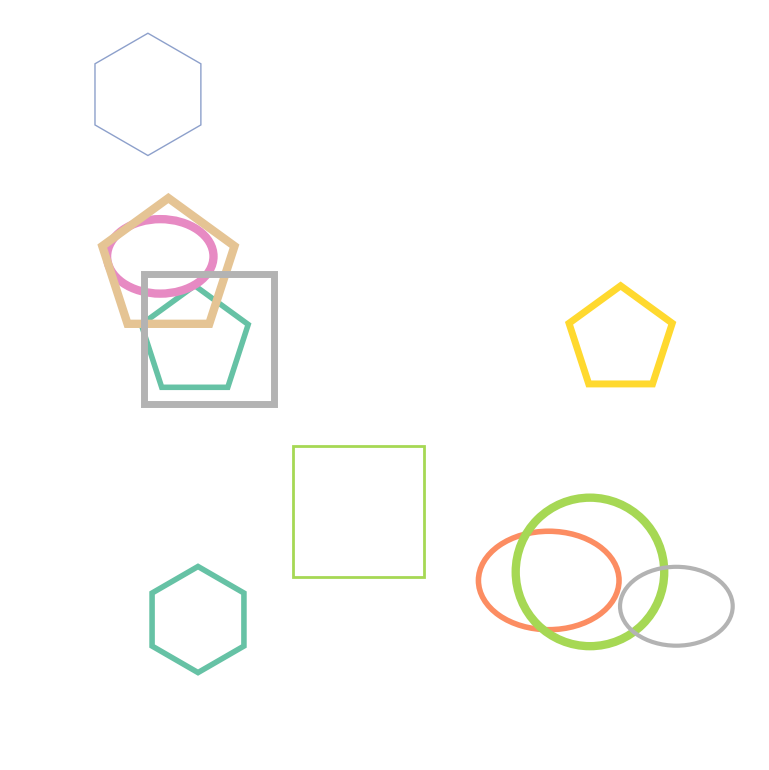[{"shape": "pentagon", "thickness": 2, "radius": 0.37, "center": [0.253, 0.556]}, {"shape": "hexagon", "thickness": 2, "radius": 0.34, "center": [0.257, 0.195]}, {"shape": "oval", "thickness": 2, "radius": 0.46, "center": [0.713, 0.246]}, {"shape": "hexagon", "thickness": 0.5, "radius": 0.4, "center": [0.192, 0.877]}, {"shape": "oval", "thickness": 3, "radius": 0.35, "center": [0.208, 0.667]}, {"shape": "square", "thickness": 1, "radius": 0.42, "center": [0.465, 0.336]}, {"shape": "circle", "thickness": 3, "radius": 0.48, "center": [0.766, 0.257]}, {"shape": "pentagon", "thickness": 2.5, "radius": 0.35, "center": [0.806, 0.558]}, {"shape": "pentagon", "thickness": 3, "radius": 0.45, "center": [0.219, 0.652]}, {"shape": "oval", "thickness": 1.5, "radius": 0.37, "center": [0.878, 0.213]}, {"shape": "square", "thickness": 2.5, "radius": 0.42, "center": [0.272, 0.56]}]